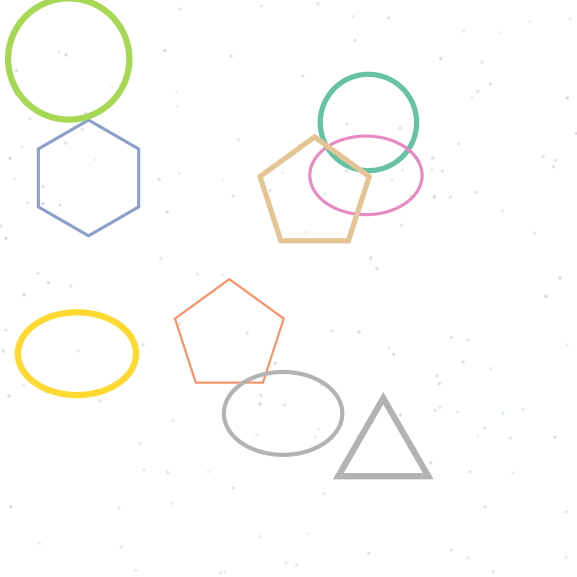[{"shape": "circle", "thickness": 2.5, "radius": 0.42, "center": [0.638, 0.787]}, {"shape": "pentagon", "thickness": 1, "radius": 0.5, "center": [0.397, 0.417]}, {"shape": "hexagon", "thickness": 1.5, "radius": 0.5, "center": [0.153, 0.691]}, {"shape": "oval", "thickness": 1.5, "radius": 0.49, "center": [0.634, 0.695]}, {"shape": "circle", "thickness": 3, "radius": 0.52, "center": [0.119, 0.897]}, {"shape": "oval", "thickness": 3, "radius": 0.51, "center": [0.133, 0.387]}, {"shape": "pentagon", "thickness": 2.5, "radius": 0.5, "center": [0.545, 0.663]}, {"shape": "triangle", "thickness": 3, "radius": 0.45, "center": [0.664, 0.22]}, {"shape": "oval", "thickness": 2, "radius": 0.51, "center": [0.49, 0.283]}]